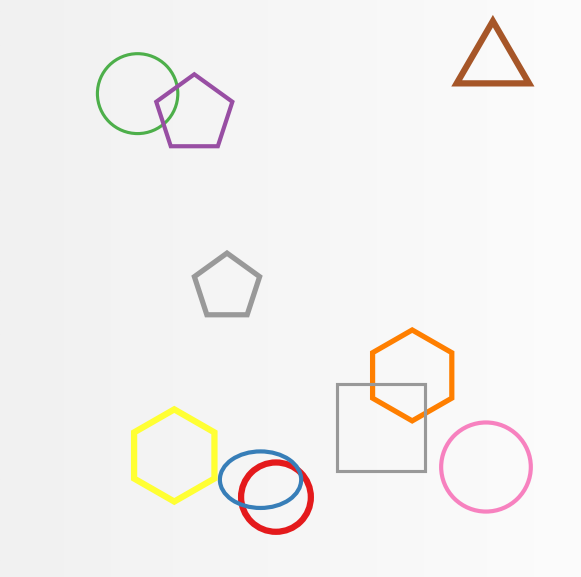[{"shape": "circle", "thickness": 3, "radius": 0.3, "center": [0.475, 0.138]}, {"shape": "oval", "thickness": 2, "radius": 0.35, "center": [0.448, 0.169]}, {"shape": "circle", "thickness": 1.5, "radius": 0.35, "center": [0.237, 0.837]}, {"shape": "pentagon", "thickness": 2, "radius": 0.34, "center": [0.334, 0.802]}, {"shape": "hexagon", "thickness": 2.5, "radius": 0.39, "center": [0.709, 0.349]}, {"shape": "hexagon", "thickness": 3, "radius": 0.4, "center": [0.3, 0.21]}, {"shape": "triangle", "thickness": 3, "radius": 0.36, "center": [0.848, 0.891]}, {"shape": "circle", "thickness": 2, "radius": 0.39, "center": [0.836, 0.19]}, {"shape": "square", "thickness": 1.5, "radius": 0.38, "center": [0.655, 0.259]}, {"shape": "pentagon", "thickness": 2.5, "radius": 0.3, "center": [0.391, 0.502]}]